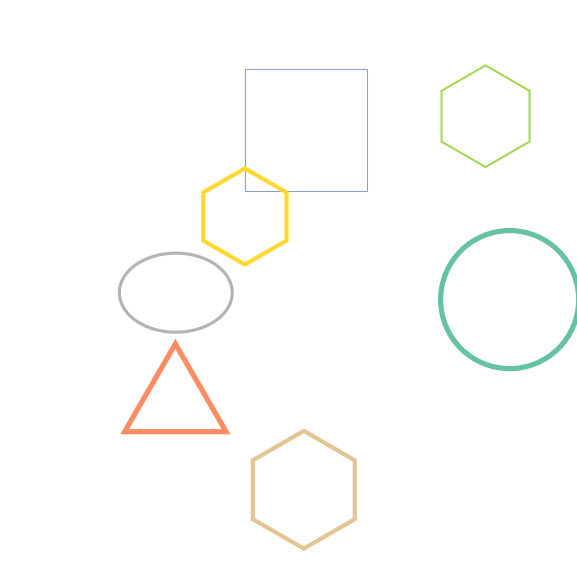[{"shape": "circle", "thickness": 2.5, "radius": 0.6, "center": [0.882, 0.48]}, {"shape": "triangle", "thickness": 2.5, "radius": 0.51, "center": [0.304, 0.302]}, {"shape": "square", "thickness": 0.5, "radius": 0.53, "center": [0.529, 0.774]}, {"shape": "hexagon", "thickness": 1, "radius": 0.44, "center": [0.841, 0.798]}, {"shape": "hexagon", "thickness": 2, "radius": 0.42, "center": [0.424, 0.624]}, {"shape": "hexagon", "thickness": 2, "radius": 0.51, "center": [0.526, 0.151]}, {"shape": "oval", "thickness": 1.5, "radius": 0.49, "center": [0.304, 0.492]}]